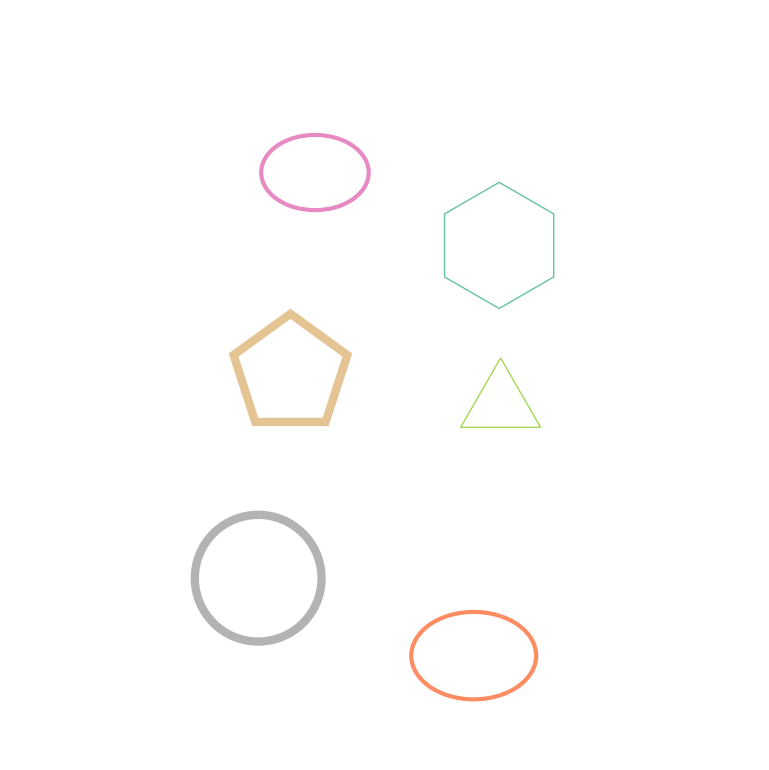[{"shape": "hexagon", "thickness": 0.5, "radius": 0.41, "center": [0.648, 0.681]}, {"shape": "oval", "thickness": 1.5, "radius": 0.41, "center": [0.615, 0.149]}, {"shape": "oval", "thickness": 1.5, "radius": 0.35, "center": [0.409, 0.776]}, {"shape": "triangle", "thickness": 0.5, "radius": 0.3, "center": [0.65, 0.475]}, {"shape": "pentagon", "thickness": 3, "radius": 0.39, "center": [0.377, 0.515]}, {"shape": "circle", "thickness": 3, "radius": 0.41, "center": [0.335, 0.249]}]